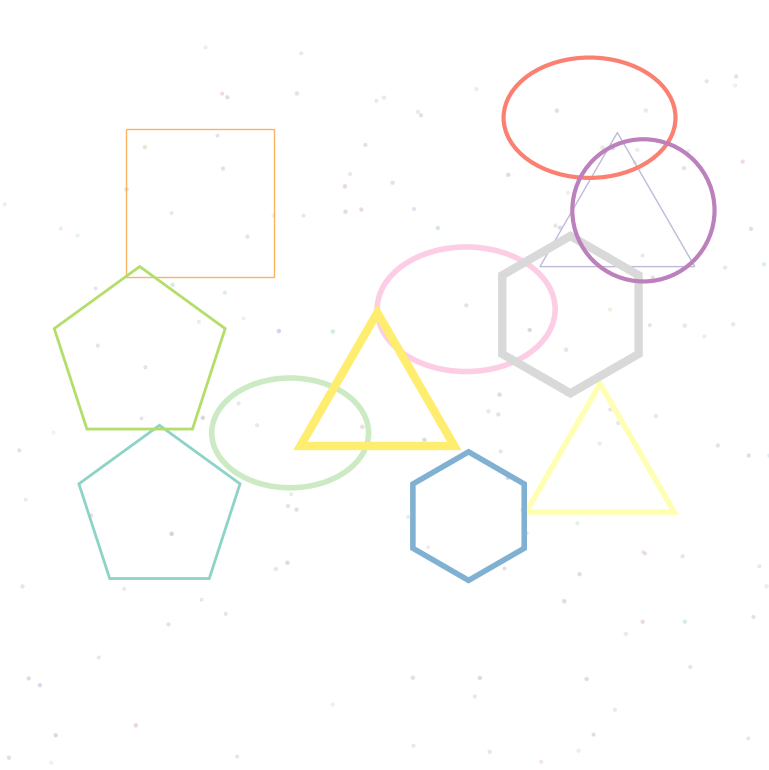[{"shape": "pentagon", "thickness": 1, "radius": 0.55, "center": [0.207, 0.338]}, {"shape": "triangle", "thickness": 2, "radius": 0.56, "center": [0.779, 0.391]}, {"shape": "triangle", "thickness": 0.5, "radius": 0.58, "center": [0.802, 0.712]}, {"shape": "oval", "thickness": 1.5, "radius": 0.56, "center": [0.766, 0.847]}, {"shape": "hexagon", "thickness": 2, "radius": 0.42, "center": [0.609, 0.33]}, {"shape": "square", "thickness": 0.5, "radius": 0.48, "center": [0.259, 0.737]}, {"shape": "pentagon", "thickness": 1, "radius": 0.58, "center": [0.181, 0.537]}, {"shape": "oval", "thickness": 2, "radius": 0.58, "center": [0.605, 0.598]}, {"shape": "hexagon", "thickness": 3, "radius": 0.51, "center": [0.741, 0.591]}, {"shape": "circle", "thickness": 1.5, "radius": 0.46, "center": [0.836, 0.727]}, {"shape": "oval", "thickness": 2, "radius": 0.51, "center": [0.377, 0.438]}, {"shape": "triangle", "thickness": 3, "radius": 0.58, "center": [0.49, 0.479]}]